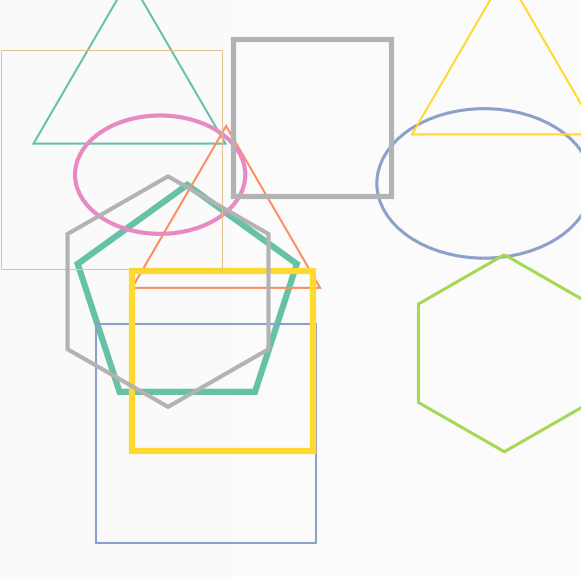[{"shape": "pentagon", "thickness": 3, "radius": 0.99, "center": [0.322, 0.481]}, {"shape": "triangle", "thickness": 1, "radius": 0.95, "center": [0.223, 0.846]}, {"shape": "triangle", "thickness": 1, "radius": 0.93, "center": [0.389, 0.594]}, {"shape": "oval", "thickness": 1.5, "radius": 0.92, "center": [0.833, 0.682]}, {"shape": "square", "thickness": 1, "radius": 0.95, "center": [0.354, 0.249]}, {"shape": "oval", "thickness": 2, "radius": 0.73, "center": [0.276, 0.697]}, {"shape": "hexagon", "thickness": 1.5, "radius": 0.85, "center": [0.868, 0.387]}, {"shape": "square", "thickness": 3, "radius": 0.78, "center": [0.383, 0.374]}, {"shape": "triangle", "thickness": 1, "radius": 0.93, "center": [0.869, 0.859]}, {"shape": "square", "thickness": 0.5, "radius": 0.95, "center": [0.192, 0.723]}, {"shape": "square", "thickness": 2.5, "radius": 0.68, "center": [0.537, 0.796]}, {"shape": "hexagon", "thickness": 2, "radius": 1.0, "center": [0.289, 0.494]}]